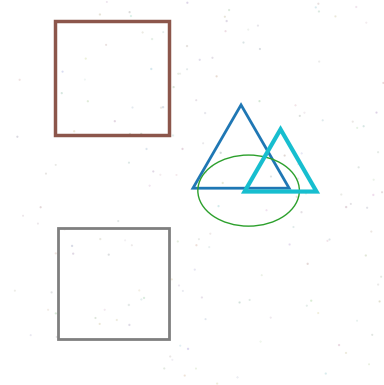[{"shape": "triangle", "thickness": 2, "radius": 0.72, "center": [0.626, 0.583]}, {"shape": "oval", "thickness": 1, "radius": 0.66, "center": [0.646, 0.505]}, {"shape": "square", "thickness": 2.5, "radius": 0.74, "center": [0.29, 0.798]}, {"shape": "square", "thickness": 2, "radius": 0.72, "center": [0.295, 0.263]}, {"shape": "triangle", "thickness": 3, "radius": 0.54, "center": [0.729, 0.556]}]